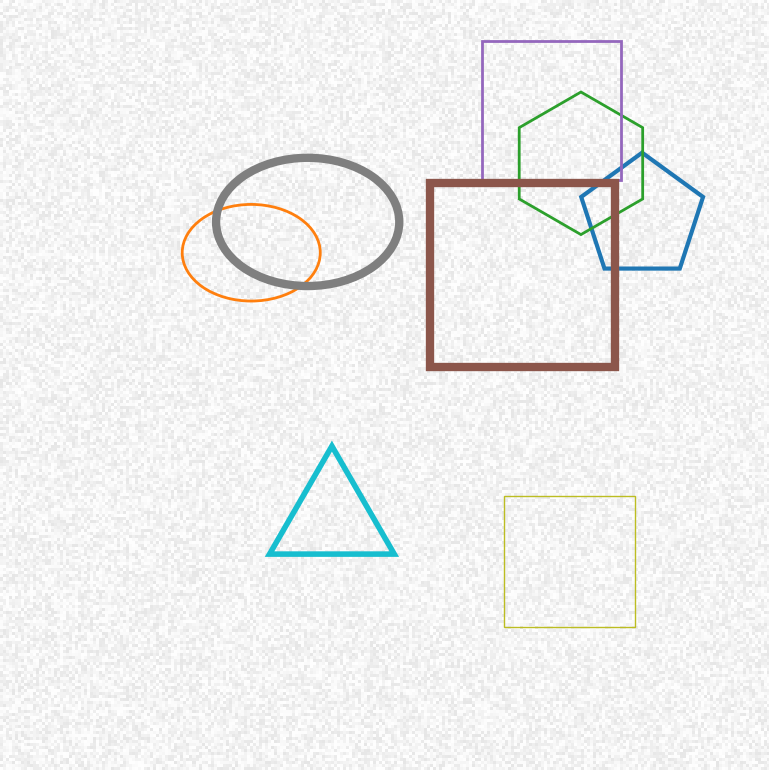[{"shape": "pentagon", "thickness": 1.5, "radius": 0.42, "center": [0.834, 0.719]}, {"shape": "oval", "thickness": 1, "radius": 0.45, "center": [0.326, 0.672]}, {"shape": "hexagon", "thickness": 1, "radius": 0.46, "center": [0.754, 0.788]}, {"shape": "square", "thickness": 1, "radius": 0.45, "center": [0.716, 0.857]}, {"shape": "square", "thickness": 3, "radius": 0.6, "center": [0.679, 0.643]}, {"shape": "oval", "thickness": 3, "radius": 0.59, "center": [0.4, 0.712]}, {"shape": "square", "thickness": 0.5, "radius": 0.43, "center": [0.739, 0.271]}, {"shape": "triangle", "thickness": 2, "radius": 0.47, "center": [0.431, 0.327]}]